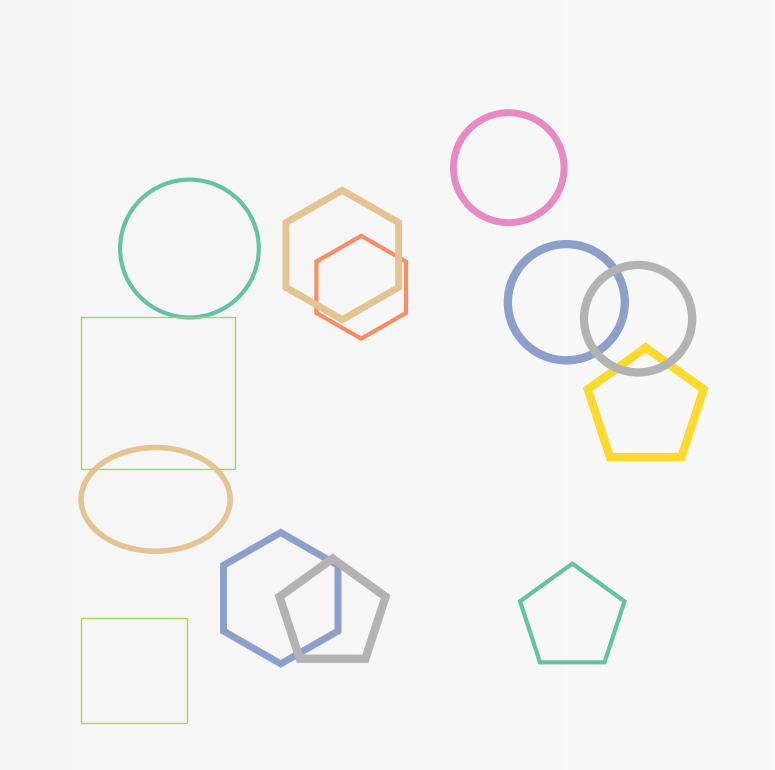[{"shape": "pentagon", "thickness": 1.5, "radius": 0.35, "center": [0.738, 0.197]}, {"shape": "circle", "thickness": 1.5, "radius": 0.45, "center": [0.244, 0.677]}, {"shape": "hexagon", "thickness": 1.5, "radius": 0.33, "center": [0.466, 0.627]}, {"shape": "circle", "thickness": 3, "radius": 0.38, "center": [0.731, 0.607]}, {"shape": "hexagon", "thickness": 2.5, "radius": 0.43, "center": [0.362, 0.223]}, {"shape": "circle", "thickness": 2.5, "radius": 0.36, "center": [0.656, 0.782]}, {"shape": "square", "thickness": 0.5, "radius": 0.5, "center": [0.204, 0.49]}, {"shape": "square", "thickness": 0.5, "radius": 0.34, "center": [0.173, 0.129]}, {"shape": "pentagon", "thickness": 3, "radius": 0.39, "center": [0.833, 0.47]}, {"shape": "hexagon", "thickness": 2.5, "radius": 0.42, "center": [0.442, 0.669]}, {"shape": "oval", "thickness": 2, "radius": 0.48, "center": [0.201, 0.351]}, {"shape": "circle", "thickness": 3, "radius": 0.35, "center": [0.823, 0.586]}, {"shape": "pentagon", "thickness": 3, "radius": 0.36, "center": [0.429, 0.203]}]